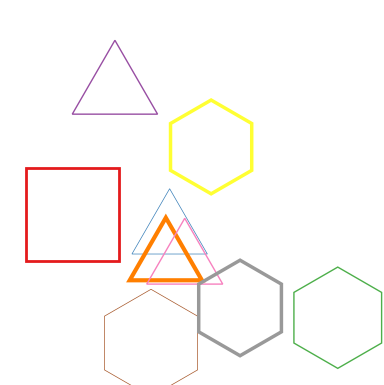[{"shape": "square", "thickness": 2, "radius": 0.6, "center": [0.188, 0.442]}, {"shape": "triangle", "thickness": 0.5, "radius": 0.57, "center": [0.441, 0.397]}, {"shape": "hexagon", "thickness": 1, "radius": 0.66, "center": [0.877, 0.175]}, {"shape": "triangle", "thickness": 1, "radius": 0.64, "center": [0.298, 0.767]}, {"shape": "triangle", "thickness": 3, "radius": 0.54, "center": [0.431, 0.326]}, {"shape": "hexagon", "thickness": 2.5, "radius": 0.61, "center": [0.548, 0.618]}, {"shape": "hexagon", "thickness": 0.5, "radius": 0.7, "center": [0.392, 0.109]}, {"shape": "triangle", "thickness": 1, "radius": 0.57, "center": [0.48, 0.319]}, {"shape": "hexagon", "thickness": 2.5, "radius": 0.62, "center": [0.624, 0.2]}]